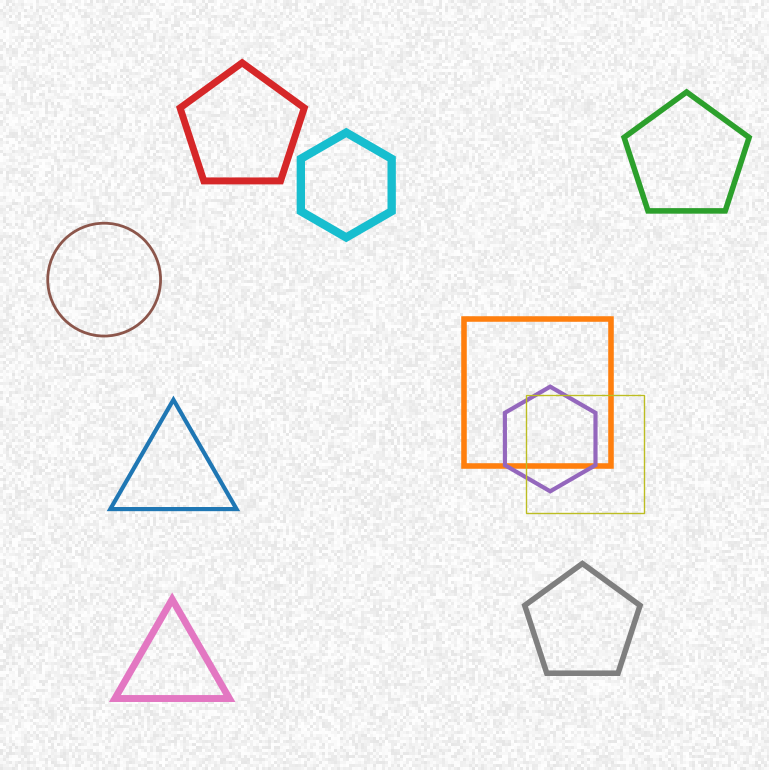[{"shape": "triangle", "thickness": 1.5, "radius": 0.47, "center": [0.225, 0.386]}, {"shape": "square", "thickness": 2, "radius": 0.48, "center": [0.698, 0.49]}, {"shape": "pentagon", "thickness": 2, "radius": 0.43, "center": [0.892, 0.795]}, {"shape": "pentagon", "thickness": 2.5, "radius": 0.42, "center": [0.315, 0.834]}, {"shape": "hexagon", "thickness": 1.5, "radius": 0.34, "center": [0.715, 0.43]}, {"shape": "circle", "thickness": 1, "radius": 0.37, "center": [0.135, 0.637]}, {"shape": "triangle", "thickness": 2.5, "radius": 0.43, "center": [0.224, 0.136]}, {"shape": "pentagon", "thickness": 2, "radius": 0.39, "center": [0.756, 0.189]}, {"shape": "square", "thickness": 0.5, "radius": 0.38, "center": [0.759, 0.411]}, {"shape": "hexagon", "thickness": 3, "radius": 0.34, "center": [0.45, 0.76]}]